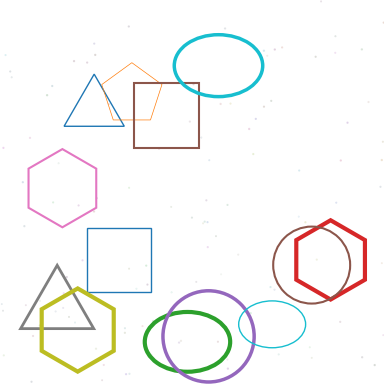[{"shape": "square", "thickness": 1, "radius": 0.42, "center": [0.31, 0.324]}, {"shape": "triangle", "thickness": 1, "radius": 0.45, "center": [0.245, 0.717]}, {"shape": "pentagon", "thickness": 0.5, "radius": 0.41, "center": [0.342, 0.755]}, {"shape": "oval", "thickness": 3, "radius": 0.55, "center": [0.487, 0.112]}, {"shape": "hexagon", "thickness": 3, "radius": 0.51, "center": [0.859, 0.325]}, {"shape": "circle", "thickness": 2.5, "radius": 0.59, "center": [0.542, 0.126]}, {"shape": "circle", "thickness": 1.5, "radius": 0.5, "center": [0.81, 0.311]}, {"shape": "square", "thickness": 1.5, "radius": 0.42, "center": [0.432, 0.7]}, {"shape": "hexagon", "thickness": 1.5, "radius": 0.51, "center": [0.162, 0.511]}, {"shape": "triangle", "thickness": 2, "radius": 0.55, "center": [0.149, 0.201]}, {"shape": "hexagon", "thickness": 3, "radius": 0.54, "center": [0.202, 0.143]}, {"shape": "oval", "thickness": 1, "radius": 0.43, "center": [0.707, 0.158]}, {"shape": "oval", "thickness": 2.5, "radius": 0.57, "center": [0.568, 0.829]}]